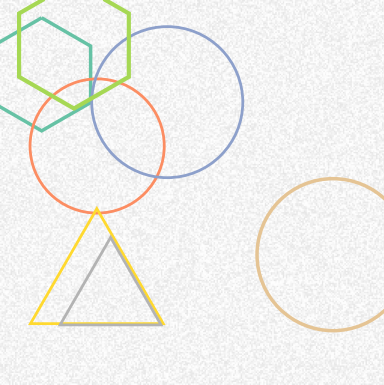[{"shape": "hexagon", "thickness": 2.5, "radius": 0.73, "center": [0.108, 0.807]}, {"shape": "circle", "thickness": 2, "radius": 0.87, "center": [0.252, 0.621]}, {"shape": "circle", "thickness": 2, "radius": 0.98, "center": [0.434, 0.735]}, {"shape": "hexagon", "thickness": 3, "radius": 0.82, "center": [0.192, 0.883]}, {"shape": "triangle", "thickness": 2, "radius": 1.0, "center": [0.252, 0.259]}, {"shape": "circle", "thickness": 2.5, "radius": 0.99, "center": [0.865, 0.339]}, {"shape": "triangle", "thickness": 2, "radius": 0.76, "center": [0.287, 0.232]}]